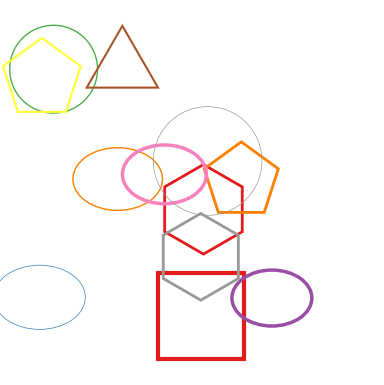[{"shape": "hexagon", "thickness": 2, "radius": 0.58, "center": [0.528, 0.456]}, {"shape": "square", "thickness": 3, "radius": 0.56, "center": [0.522, 0.178]}, {"shape": "oval", "thickness": 0.5, "radius": 0.6, "center": [0.103, 0.228]}, {"shape": "circle", "thickness": 1, "radius": 0.57, "center": [0.139, 0.82]}, {"shape": "oval", "thickness": 2.5, "radius": 0.52, "center": [0.706, 0.226]}, {"shape": "oval", "thickness": 1, "radius": 0.58, "center": [0.306, 0.535]}, {"shape": "pentagon", "thickness": 2, "radius": 0.51, "center": [0.627, 0.53]}, {"shape": "pentagon", "thickness": 1.5, "radius": 0.53, "center": [0.109, 0.795]}, {"shape": "triangle", "thickness": 1.5, "radius": 0.53, "center": [0.318, 0.826]}, {"shape": "oval", "thickness": 2.5, "radius": 0.54, "center": [0.427, 0.547]}, {"shape": "hexagon", "thickness": 2, "radius": 0.56, "center": [0.522, 0.333]}, {"shape": "circle", "thickness": 0.5, "radius": 0.71, "center": [0.539, 0.582]}]